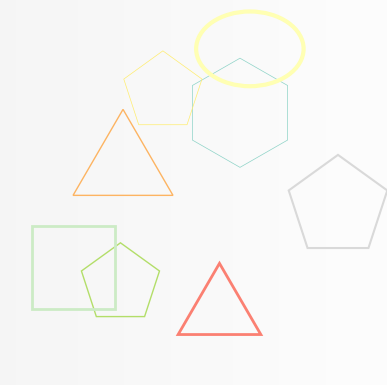[{"shape": "hexagon", "thickness": 0.5, "radius": 0.71, "center": [0.619, 0.707]}, {"shape": "oval", "thickness": 3, "radius": 0.69, "center": [0.645, 0.873]}, {"shape": "triangle", "thickness": 2, "radius": 0.62, "center": [0.566, 0.193]}, {"shape": "triangle", "thickness": 1, "radius": 0.74, "center": [0.317, 0.567]}, {"shape": "pentagon", "thickness": 1, "radius": 0.53, "center": [0.311, 0.263]}, {"shape": "pentagon", "thickness": 1.5, "radius": 0.67, "center": [0.872, 0.464]}, {"shape": "square", "thickness": 2, "radius": 0.54, "center": [0.19, 0.306]}, {"shape": "pentagon", "thickness": 0.5, "radius": 0.53, "center": [0.42, 0.762]}]